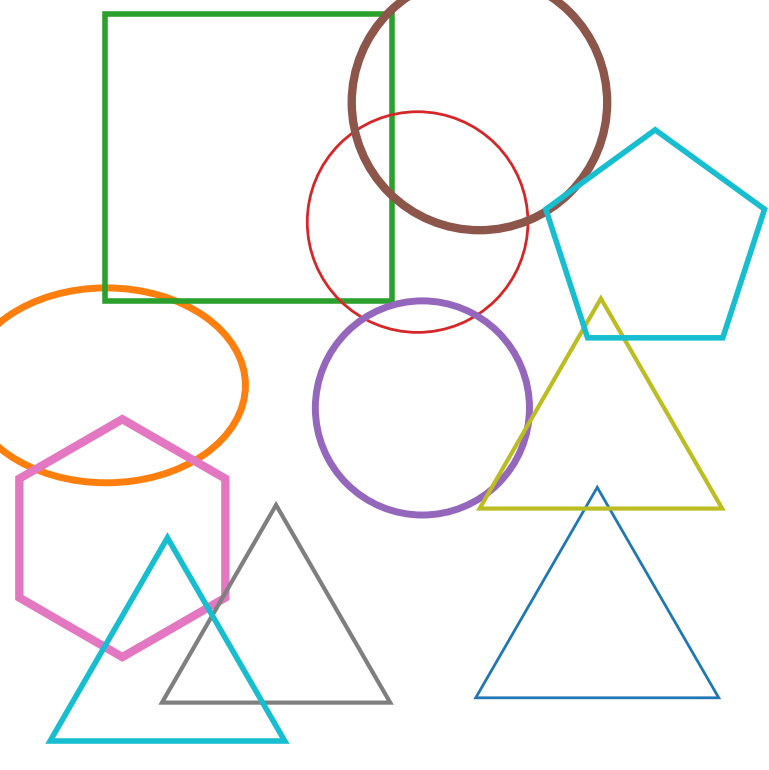[{"shape": "triangle", "thickness": 1, "radius": 0.91, "center": [0.776, 0.185]}, {"shape": "oval", "thickness": 2.5, "radius": 0.9, "center": [0.138, 0.5]}, {"shape": "square", "thickness": 2, "radius": 0.93, "center": [0.322, 0.796]}, {"shape": "circle", "thickness": 1, "radius": 0.72, "center": [0.542, 0.712]}, {"shape": "circle", "thickness": 2.5, "radius": 0.7, "center": [0.549, 0.47]}, {"shape": "circle", "thickness": 3, "radius": 0.83, "center": [0.623, 0.867]}, {"shape": "hexagon", "thickness": 3, "radius": 0.77, "center": [0.159, 0.301]}, {"shape": "triangle", "thickness": 1.5, "radius": 0.86, "center": [0.359, 0.173]}, {"shape": "triangle", "thickness": 1.5, "radius": 0.91, "center": [0.78, 0.43]}, {"shape": "pentagon", "thickness": 2, "radius": 0.75, "center": [0.851, 0.682]}, {"shape": "triangle", "thickness": 2, "radius": 0.88, "center": [0.217, 0.126]}]